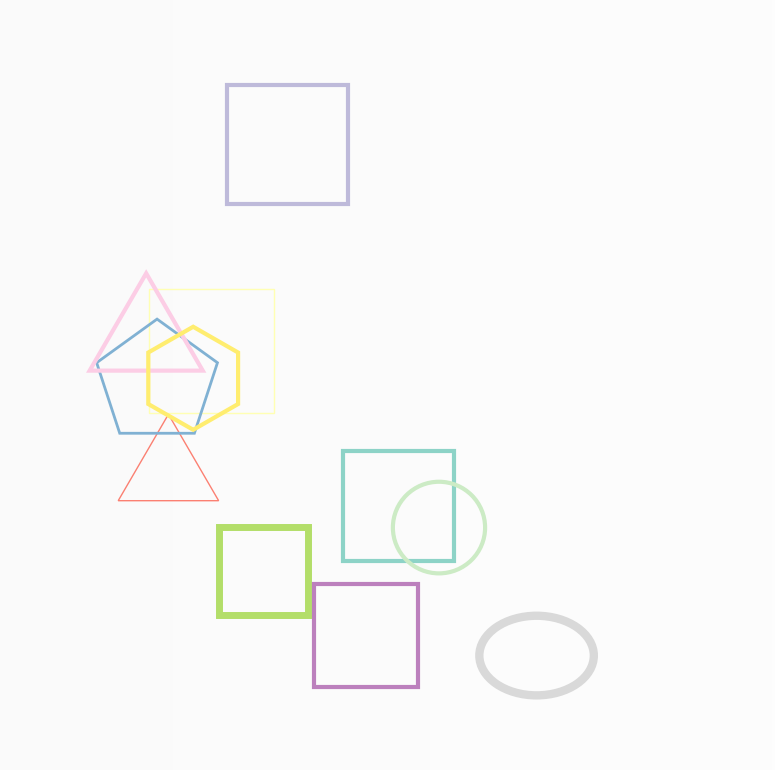[{"shape": "square", "thickness": 1.5, "radius": 0.36, "center": [0.515, 0.343]}, {"shape": "square", "thickness": 0.5, "radius": 0.41, "center": [0.273, 0.544]}, {"shape": "square", "thickness": 1.5, "radius": 0.39, "center": [0.371, 0.813]}, {"shape": "triangle", "thickness": 0.5, "radius": 0.37, "center": [0.217, 0.387]}, {"shape": "pentagon", "thickness": 1, "radius": 0.41, "center": [0.203, 0.504]}, {"shape": "square", "thickness": 2.5, "radius": 0.29, "center": [0.34, 0.259]}, {"shape": "triangle", "thickness": 1.5, "radius": 0.42, "center": [0.189, 0.561]}, {"shape": "oval", "thickness": 3, "radius": 0.37, "center": [0.692, 0.149]}, {"shape": "square", "thickness": 1.5, "radius": 0.34, "center": [0.472, 0.175]}, {"shape": "circle", "thickness": 1.5, "radius": 0.3, "center": [0.566, 0.315]}, {"shape": "hexagon", "thickness": 1.5, "radius": 0.33, "center": [0.249, 0.509]}]